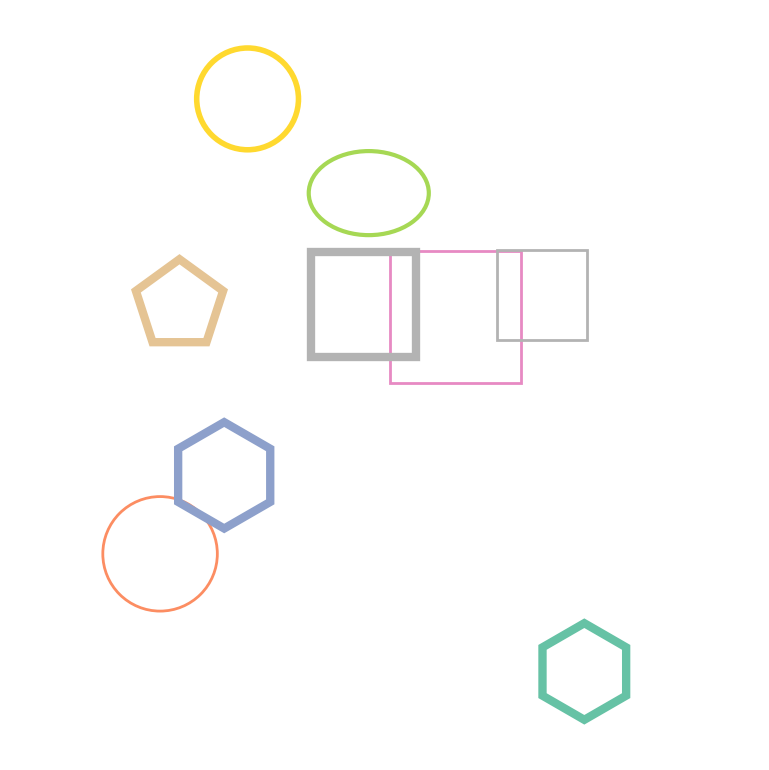[{"shape": "hexagon", "thickness": 3, "radius": 0.31, "center": [0.759, 0.128]}, {"shape": "circle", "thickness": 1, "radius": 0.37, "center": [0.208, 0.281]}, {"shape": "hexagon", "thickness": 3, "radius": 0.35, "center": [0.291, 0.383]}, {"shape": "square", "thickness": 1, "radius": 0.43, "center": [0.591, 0.588]}, {"shape": "oval", "thickness": 1.5, "radius": 0.39, "center": [0.479, 0.749]}, {"shape": "circle", "thickness": 2, "radius": 0.33, "center": [0.322, 0.872]}, {"shape": "pentagon", "thickness": 3, "radius": 0.3, "center": [0.233, 0.604]}, {"shape": "square", "thickness": 1, "radius": 0.29, "center": [0.704, 0.617]}, {"shape": "square", "thickness": 3, "radius": 0.34, "center": [0.472, 0.605]}]